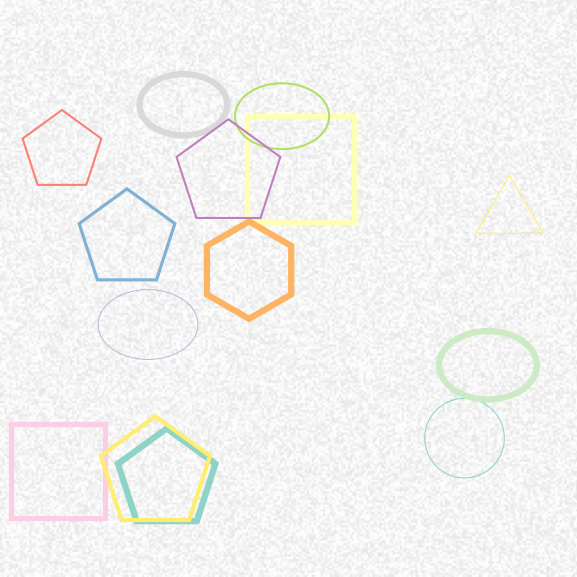[{"shape": "circle", "thickness": 0.5, "radius": 0.34, "center": [0.804, 0.24]}, {"shape": "pentagon", "thickness": 3, "radius": 0.44, "center": [0.289, 0.169]}, {"shape": "square", "thickness": 2.5, "radius": 0.46, "center": [0.521, 0.707]}, {"shape": "oval", "thickness": 0.5, "radius": 0.43, "center": [0.256, 0.437]}, {"shape": "pentagon", "thickness": 1, "radius": 0.36, "center": [0.107, 0.737]}, {"shape": "pentagon", "thickness": 1.5, "radius": 0.44, "center": [0.22, 0.585]}, {"shape": "hexagon", "thickness": 3, "radius": 0.42, "center": [0.431, 0.531]}, {"shape": "oval", "thickness": 1, "radius": 0.41, "center": [0.488, 0.798]}, {"shape": "square", "thickness": 2.5, "radius": 0.41, "center": [0.101, 0.184]}, {"shape": "oval", "thickness": 3, "radius": 0.38, "center": [0.318, 0.818]}, {"shape": "pentagon", "thickness": 1, "radius": 0.47, "center": [0.396, 0.698]}, {"shape": "oval", "thickness": 3, "radius": 0.42, "center": [0.845, 0.367]}, {"shape": "pentagon", "thickness": 2, "radius": 0.5, "center": [0.269, 0.179]}, {"shape": "triangle", "thickness": 0.5, "radius": 0.33, "center": [0.882, 0.629]}]